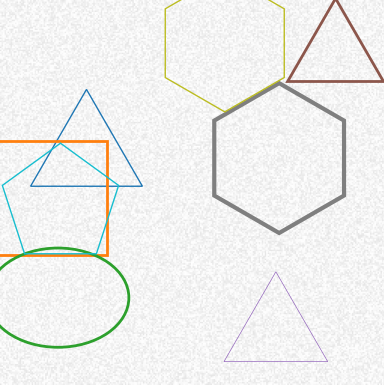[{"shape": "triangle", "thickness": 1, "radius": 0.84, "center": [0.225, 0.6]}, {"shape": "square", "thickness": 2, "radius": 0.74, "center": [0.128, 0.485]}, {"shape": "oval", "thickness": 2, "radius": 0.92, "center": [0.151, 0.227]}, {"shape": "triangle", "thickness": 0.5, "radius": 0.78, "center": [0.717, 0.139]}, {"shape": "triangle", "thickness": 2, "radius": 0.72, "center": [0.872, 0.86]}, {"shape": "hexagon", "thickness": 3, "radius": 0.97, "center": [0.725, 0.589]}, {"shape": "hexagon", "thickness": 1, "radius": 0.89, "center": [0.584, 0.888]}, {"shape": "pentagon", "thickness": 1, "radius": 0.79, "center": [0.157, 0.469]}]